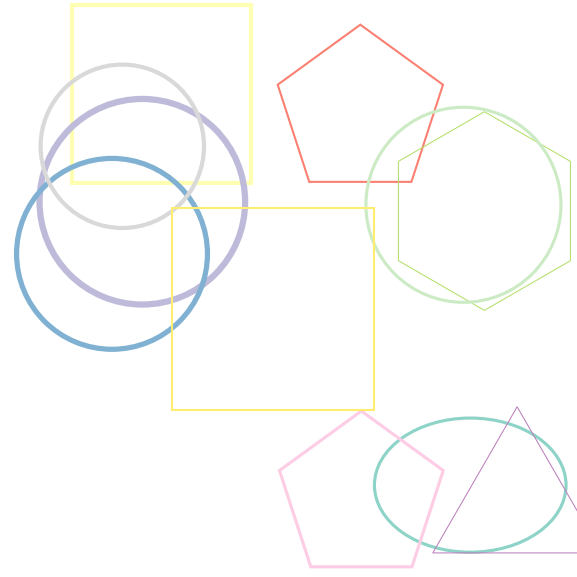[{"shape": "oval", "thickness": 1.5, "radius": 0.83, "center": [0.814, 0.159]}, {"shape": "square", "thickness": 2, "radius": 0.77, "center": [0.28, 0.837]}, {"shape": "circle", "thickness": 3, "radius": 0.89, "center": [0.246, 0.65]}, {"shape": "pentagon", "thickness": 1, "radius": 0.75, "center": [0.624, 0.806]}, {"shape": "circle", "thickness": 2.5, "radius": 0.83, "center": [0.194, 0.56]}, {"shape": "hexagon", "thickness": 0.5, "radius": 0.86, "center": [0.839, 0.634]}, {"shape": "pentagon", "thickness": 1.5, "radius": 0.75, "center": [0.626, 0.138]}, {"shape": "circle", "thickness": 2, "radius": 0.71, "center": [0.212, 0.746]}, {"shape": "triangle", "thickness": 0.5, "radius": 0.84, "center": [0.895, 0.126]}, {"shape": "circle", "thickness": 1.5, "radius": 0.84, "center": [0.802, 0.645]}, {"shape": "square", "thickness": 1, "radius": 0.87, "center": [0.473, 0.465]}]